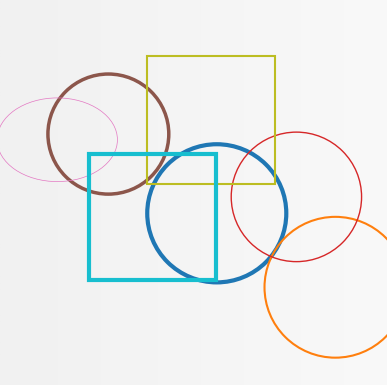[{"shape": "circle", "thickness": 3, "radius": 0.9, "center": [0.559, 0.446]}, {"shape": "circle", "thickness": 1.5, "radius": 0.91, "center": [0.865, 0.254]}, {"shape": "circle", "thickness": 1, "radius": 0.84, "center": [0.765, 0.489]}, {"shape": "circle", "thickness": 2.5, "radius": 0.78, "center": [0.28, 0.652]}, {"shape": "oval", "thickness": 0.5, "radius": 0.78, "center": [0.148, 0.637]}, {"shape": "square", "thickness": 1.5, "radius": 0.83, "center": [0.545, 0.688]}, {"shape": "square", "thickness": 3, "radius": 0.82, "center": [0.393, 0.436]}]